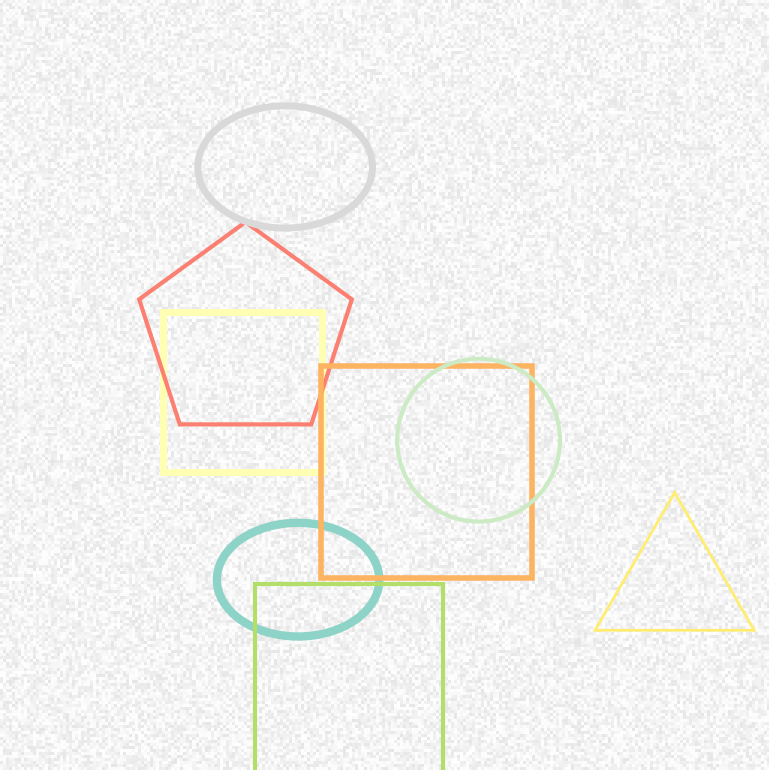[{"shape": "oval", "thickness": 3, "radius": 0.53, "center": [0.387, 0.247]}, {"shape": "square", "thickness": 2.5, "radius": 0.52, "center": [0.315, 0.491]}, {"shape": "pentagon", "thickness": 1.5, "radius": 0.73, "center": [0.319, 0.566]}, {"shape": "square", "thickness": 2, "radius": 0.69, "center": [0.554, 0.387]}, {"shape": "square", "thickness": 1.5, "radius": 0.61, "center": [0.453, 0.12]}, {"shape": "oval", "thickness": 2.5, "radius": 0.57, "center": [0.37, 0.783]}, {"shape": "circle", "thickness": 1.5, "radius": 0.53, "center": [0.622, 0.428]}, {"shape": "triangle", "thickness": 1, "radius": 0.6, "center": [0.876, 0.241]}]